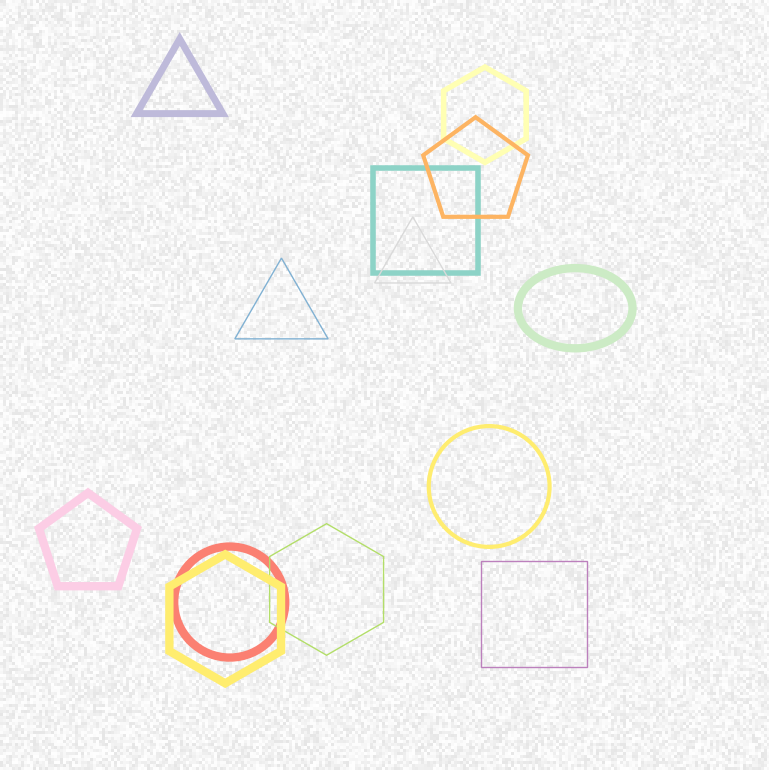[{"shape": "square", "thickness": 2, "radius": 0.34, "center": [0.553, 0.714]}, {"shape": "hexagon", "thickness": 2, "radius": 0.31, "center": [0.63, 0.851]}, {"shape": "triangle", "thickness": 2.5, "radius": 0.32, "center": [0.233, 0.885]}, {"shape": "circle", "thickness": 3, "radius": 0.36, "center": [0.298, 0.218]}, {"shape": "triangle", "thickness": 0.5, "radius": 0.35, "center": [0.366, 0.595]}, {"shape": "pentagon", "thickness": 1.5, "radius": 0.36, "center": [0.618, 0.776]}, {"shape": "hexagon", "thickness": 0.5, "radius": 0.43, "center": [0.424, 0.234]}, {"shape": "pentagon", "thickness": 3, "radius": 0.34, "center": [0.114, 0.293]}, {"shape": "triangle", "thickness": 0.5, "radius": 0.29, "center": [0.536, 0.661]}, {"shape": "square", "thickness": 0.5, "radius": 0.34, "center": [0.694, 0.203]}, {"shape": "oval", "thickness": 3, "radius": 0.37, "center": [0.747, 0.6]}, {"shape": "circle", "thickness": 1.5, "radius": 0.39, "center": [0.635, 0.368]}, {"shape": "hexagon", "thickness": 3, "radius": 0.42, "center": [0.292, 0.196]}]